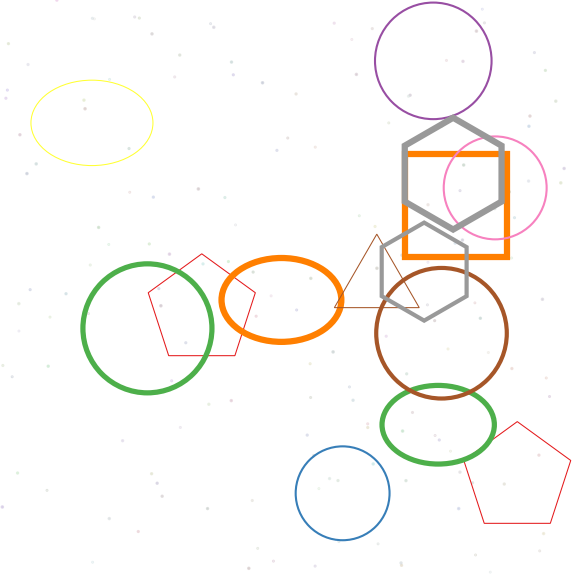[{"shape": "pentagon", "thickness": 0.5, "radius": 0.49, "center": [0.896, 0.172]}, {"shape": "pentagon", "thickness": 0.5, "radius": 0.49, "center": [0.349, 0.462]}, {"shape": "circle", "thickness": 1, "radius": 0.41, "center": [0.593, 0.145]}, {"shape": "oval", "thickness": 2.5, "radius": 0.49, "center": [0.759, 0.264]}, {"shape": "circle", "thickness": 2.5, "radius": 0.56, "center": [0.255, 0.431]}, {"shape": "circle", "thickness": 1, "radius": 0.5, "center": [0.75, 0.894]}, {"shape": "oval", "thickness": 3, "radius": 0.52, "center": [0.487, 0.48]}, {"shape": "square", "thickness": 3, "radius": 0.44, "center": [0.79, 0.644]}, {"shape": "oval", "thickness": 0.5, "radius": 0.53, "center": [0.159, 0.786]}, {"shape": "circle", "thickness": 2, "radius": 0.57, "center": [0.765, 0.422]}, {"shape": "triangle", "thickness": 0.5, "radius": 0.42, "center": [0.652, 0.509]}, {"shape": "circle", "thickness": 1, "radius": 0.45, "center": [0.857, 0.674]}, {"shape": "hexagon", "thickness": 3, "radius": 0.48, "center": [0.785, 0.698]}, {"shape": "hexagon", "thickness": 2, "radius": 0.42, "center": [0.734, 0.529]}]